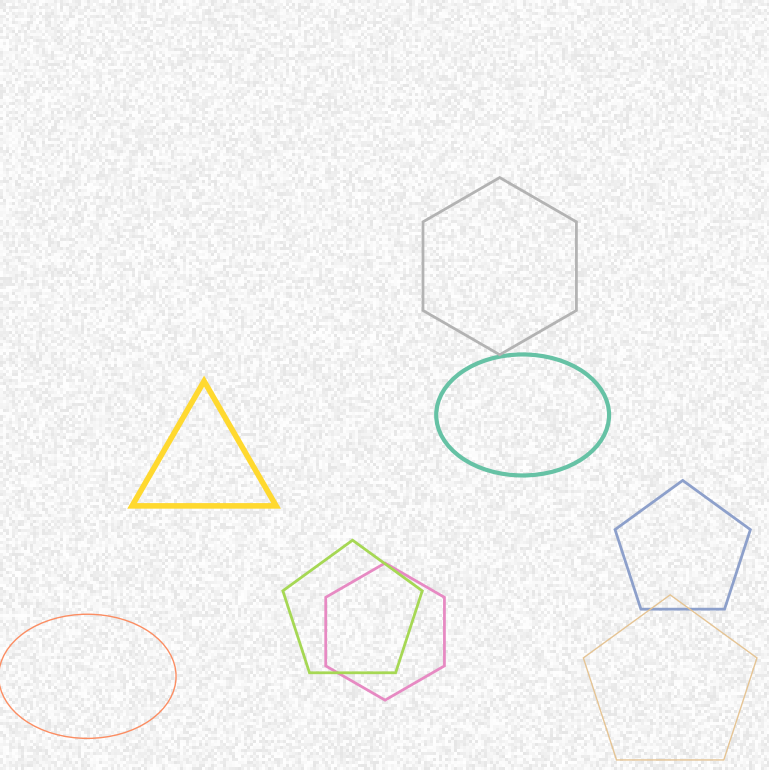[{"shape": "oval", "thickness": 1.5, "radius": 0.56, "center": [0.679, 0.461]}, {"shape": "oval", "thickness": 0.5, "radius": 0.58, "center": [0.113, 0.122]}, {"shape": "pentagon", "thickness": 1, "radius": 0.46, "center": [0.887, 0.284]}, {"shape": "hexagon", "thickness": 1, "radius": 0.45, "center": [0.5, 0.18]}, {"shape": "pentagon", "thickness": 1, "radius": 0.48, "center": [0.458, 0.203]}, {"shape": "triangle", "thickness": 2, "radius": 0.54, "center": [0.265, 0.397]}, {"shape": "pentagon", "thickness": 0.5, "radius": 0.59, "center": [0.87, 0.109]}, {"shape": "hexagon", "thickness": 1, "radius": 0.58, "center": [0.649, 0.654]}]